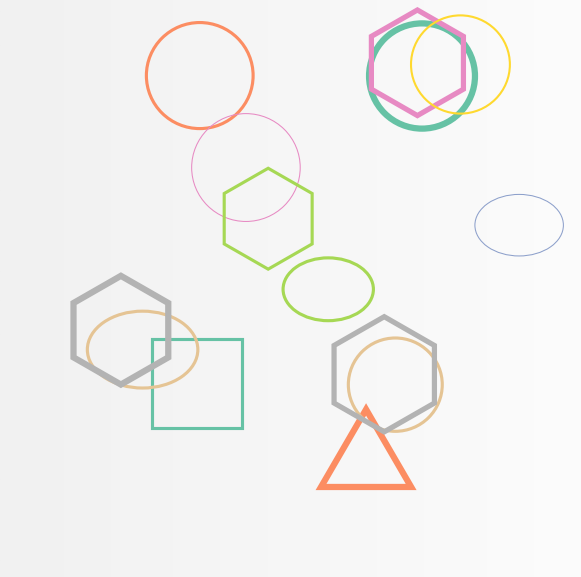[{"shape": "circle", "thickness": 3, "radius": 0.46, "center": [0.726, 0.868]}, {"shape": "square", "thickness": 1.5, "radius": 0.39, "center": [0.339, 0.335]}, {"shape": "triangle", "thickness": 3, "radius": 0.45, "center": [0.63, 0.201]}, {"shape": "circle", "thickness": 1.5, "radius": 0.46, "center": [0.344, 0.868]}, {"shape": "oval", "thickness": 0.5, "radius": 0.38, "center": [0.893, 0.609]}, {"shape": "circle", "thickness": 0.5, "radius": 0.47, "center": [0.423, 0.709]}, {"shape": "hexagon", "thickness": 2.5, "radius": 0.46, "center": [0.718, 0.89]}, {"shape": "hexagon", "thickness": 1.5, "radius": 0.44, "center": [0.461, 0.62]}, {"shape": "oval", "thickness": 1.5, "radius": 0.39, "center": [0.565, 0.498]}, {"shape": "circle", "thickness": 1, "radius": 0.43, "center": [0.792, 0.887]}, {"shape": "oval", "thickness": 1.5, "radius": 0.48, "center": [0.245, 0.394]}, {"shape": "circle", "thickness": 1.5, "radius": 0.4, "center": [0.68, 0.333]}, {"shape": "hexagon", "thickness": 3, "radius": 0.47, "center": [0.208, 0.427]}, {"shape": "hexagon", "thickness": 2.5, "radius": 0.5, "center": [0.661, 0.351]}]